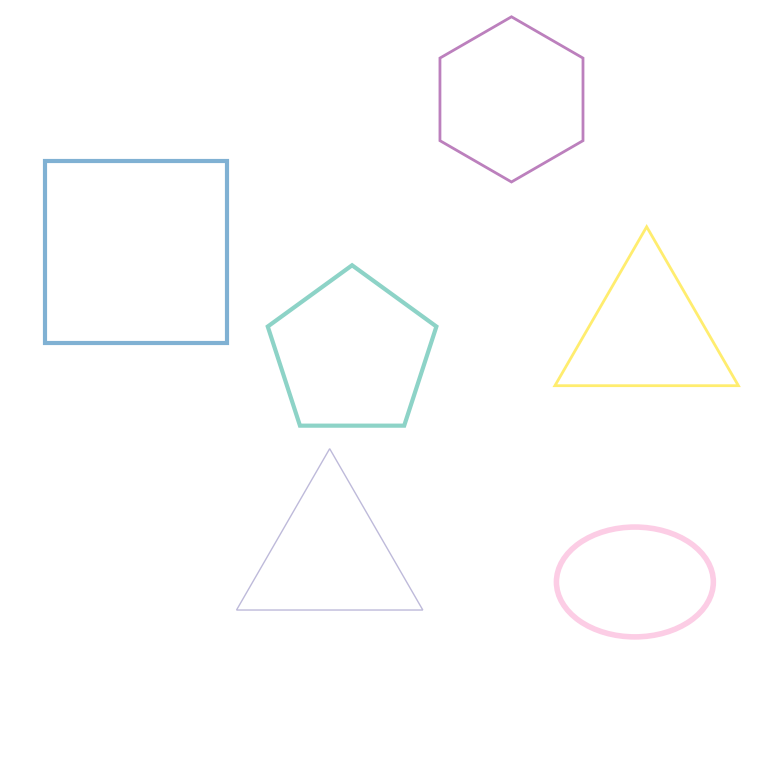[{"shape": "pentagon", "thickness": 1.5, "radius": 0.58, "center": [0.457, 0.54]}, {"shape": "triangle", "thickness": 0.5, "radius": 0.7, "center": [0.428, 0.278]}, {"shape": "square", "thickness": 1.5, "radius": 0.59, "center": [0.177, 0.673]}, {"shape": "oval", "thickness": 2, "radius": 0.51, "center": [0.825, 0.244]}, {"shape": "hexagon", "thickness": 1, "radius": 0.54, "center": [0.664, 0.871]}, {"shape": "triangle", "thickness": 1, "radius": 0.69, "center": [0.84, 0.568]}]